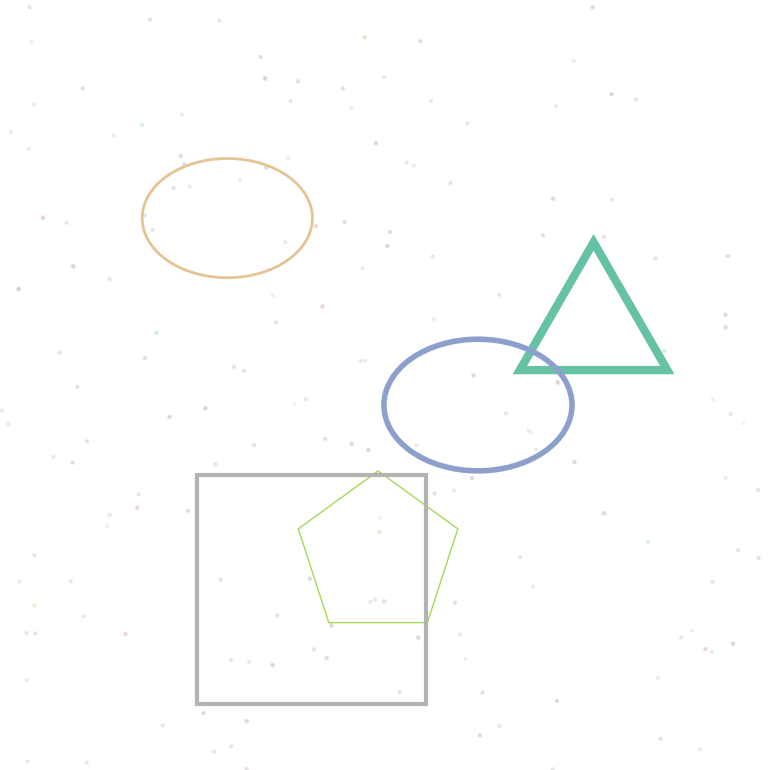[{"shape": "triangle", "thickness": 3, "radius": 0.55, "center": [0.771, 0.575]}, {"shape": "oval", "thickness": 2, "radius": 0.61, "center": [0.621, 0.474]}, {"shape": "pentagon", "thickness": 0.5, "radius": 0.54, "center": [0.491, 0.279]}, {"shape": "oval", "thickness": 1, "radius": 0.55, "center": [0.295, 0.717]}, {"shape": "square", "thickness": 1.5, "radius": 0.74, "center": [0.404, 0.234]}]